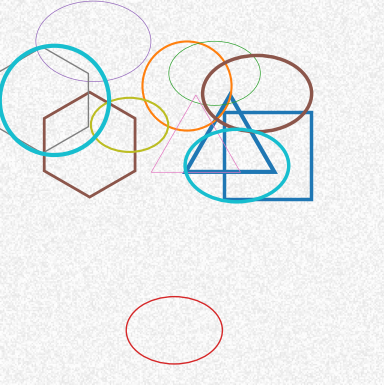[{"shape": "triangle", "thickness": 3, "radius": 0.66, "center": [0.597, 0.62]}, {"shape": "square", "thickness": 2.5, "radius": 0.56, "center": [0.694, 0.595]}, {"shape": "circle", "thickness": 1.5, "radius": 0.58, "center": [0.486, 0.777]}, {"shape": "oval", "thickness": 0.5, "radius": 0.59, "center": [0.557, 0.81]}, {"shape": "oval", "thickness": 1, "radius": 0.62, "center": [0.453, 0.142]}, {"shape": "oval", "thickness": 0.5, "radius": 0.75, "center": [0.243, 0.893]}, {"shape": "oval", "thickness": 2.5, "radius": 0.71, "center": [0.668, 0.757]}, {"shape": "hexagon", "thickness": 2, "radius": 0.68, "center": [0.233, 0.624]}, {"shape": "triangle", "thickness": 0.5, "radius": 0.67, "center": [0.509, 0.619]}, {"shape": "hexagon", "thickness": 1, "radius": 0.69, "center": [0.11, 0.74]}, {"shape": "oval", "thickness": 1.5, "radius": 0.5, "center": [0.336, 0.676]}, {"shape": "circle", "thickness": 3, "radius": 0.71, "center": [0.141, 0.739]}, {"shape": "oval", "thickness": 2.5, "radius": 0.67, "center": [0.615, 0.57]}]